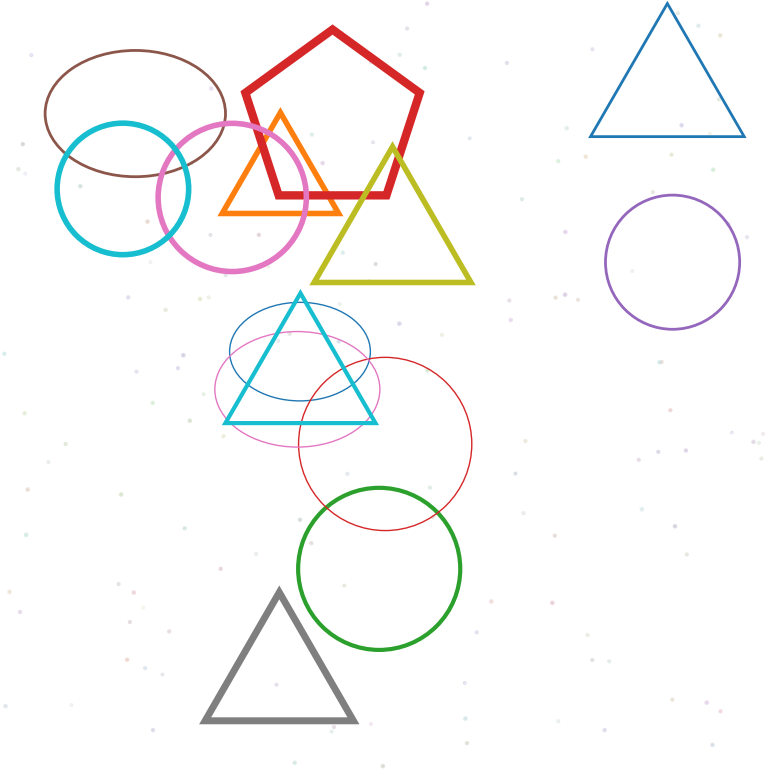[{"shape": "oval", "thickness": 0.5, "radius": 0.46, "center": [0.39, 0.543]}, {"shape": "triangle", "thickness": 1, "radius": 0.58, "center": [0.867, 0.88]}, {"shape": "triangle", "thickness": 2, "radius": 0.44, "center": [0.364, 0.766]}, {"shape": "circle", "thickness": 1.5, "radius": 0.53, "center": [0.492, 0.261]}, {"shape": "pentagon", "thickness": 3, "radius": 0.6, "center": [0.432, 0.843]}, {"shape": "circle", "thickness": 0.5, "radius": 0.56, "center": [0.5, 0.423]}, {"shape": "circle", "thickness": 1, "radius": 0.44, "center": [0.873, 0.659]}, {"shape": "oval", "thickness": 1, "radius": 0.59, "center": [0.176, 0.852]}, {"shape": "circle", "thickness": 2, "radius": 0.48, "center": [0.302, 0.744]}, {"shape": "oval", "thickness": 0.5, "radius": 0.54, "center": [0.386, 0.494]}, {"shape": "triangle", "thickness": 2.5, "radius": 0.56, "center": [0.363, 0.119]}, {"shape": "triangle", "thickness": 2, "radius": 0.59, "center": [0.51, 0.692]}, {"shape": "circle", "thickness": 2, "radius": 0.43, "center": [0.16, 0.755]}, {"shape": "triangle", "thickness": 1.5, "radius": 0.56, "center": [0.39, 0.507]}]